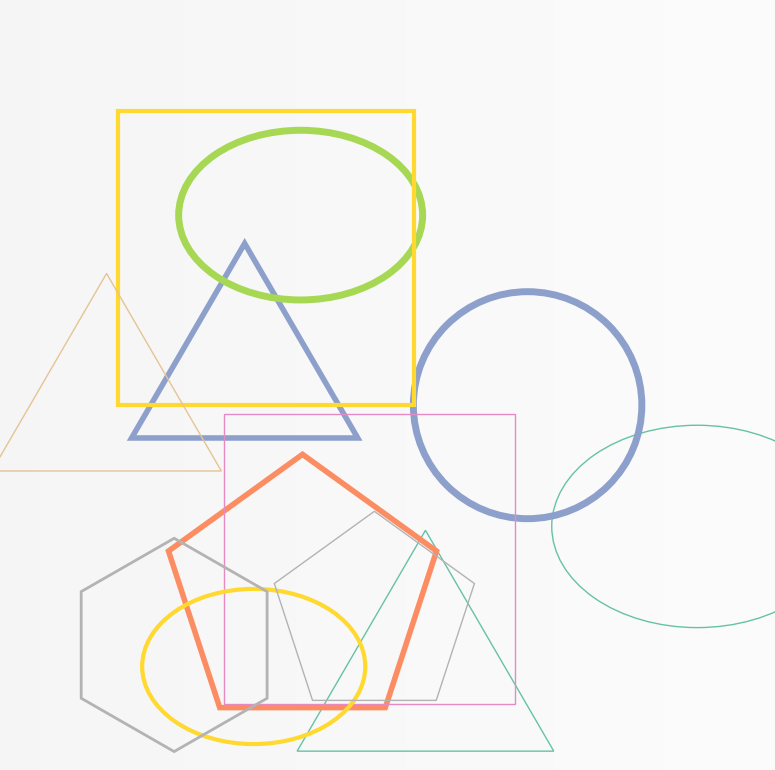[{"shape": "triangle", "thickness": 0.5, "radius": 0.96, "center": [0.549, 0.12]}, {"shape": "oval", "thickness": 0.5, "radius": 0.94, "center": [0.9, 0.316]}, {"shape": "pentagon", "thickness": 2, "radius": 0.91, "center": [0.39, 0.228]}, {"shape": "circle", "thickness": 2.5, "radius": 0.74, "center": [0.681, 0.474]}, {"shape": "triangle", "thickness": 2, "radius": 0.84, "center": [0.316, 0.515]}, {"shape": "square", "thickness": 0.5, "radius": 0.94, "center": [0.477, 0.274]}, {"shape": "oval", "thickness": 2.5, "radius": 0.79, "center": [0.388, 0.721]}, {"shape": "oval", "thickness": 1.5, "radius": 0.72, "center": [0.327, 0.134]}, {"shape": "square", "thickness": 1.5, "radius": 0.96, "center": [0.343, 0.665]}, {"shape": "triangle", "thickness": 0.5, "radius": 0.86, "center": [0.138, 0.474]}, {"shape": "hexagon", "thickness": 1, "radius": 0.69, "center": [0.225, 0.162]}, {"shape": "pentagon", "thickness": 0.5, "radius": 0.68, "center": [0.483, 0.2]}]